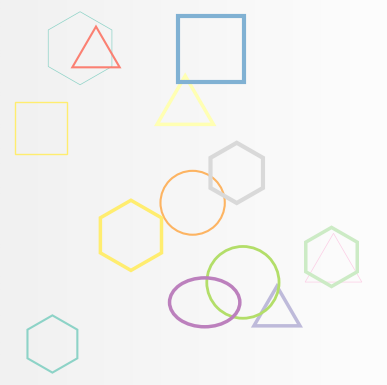[{"shape": "hexagon", "thickness": 0.5, "radius": 0.47, "center": [0.207, 0.875]}, {"shape": "hexagon", "thickness": 1.5, "radius": 0.37, "center": [0.135, 0.107]}, {"shape": "triangle", "thickness": 2.5, "radius": 0.42, "center": [0.478, 0.719]}, {"shape": "triangle", "thickness": 2.5, "radius": 0.34, "center": [0.715, 0.188]}, {"shape": "triangle", "thickness": 1.5, "radius": 0.35, "center": [0.248, 0.86]}, {"shape": "square", "thickness": 3, "radius": 0.42, "center": [0.544, 0.873]}, {"shape": "circle", "thickness": 1.5, "radius": 0.41, "center": [0.497, 0.473]}, {"shape": "circle", "thickness": 2, "radius": 0.47, "center": [0.627, 0.267]}, {"shape": "triangle", "thickness": 0.5, "radius": 0.42, "center": [0.861, 0.31]}, {"shape": "hexagon", "thickness": 3, "radius": 0.39, "center": [0.611, 0.551]}, {"shape": "oval", "thickness": 2.5, "radius": 0.45, "center": [0.528, 0.215]}, {"shape": "hexagon", "thickness": 2.5, "radius": 0.38, "center": [0.856, 0.333]}, {"shape": "hexagon", "thickness": 2.5, "radius": 0.46, "center": [0.338, 0.389]}, {"shape": "square", "thickness": 1, "radius": 0.34, "center": [0.106, 0.667]}]